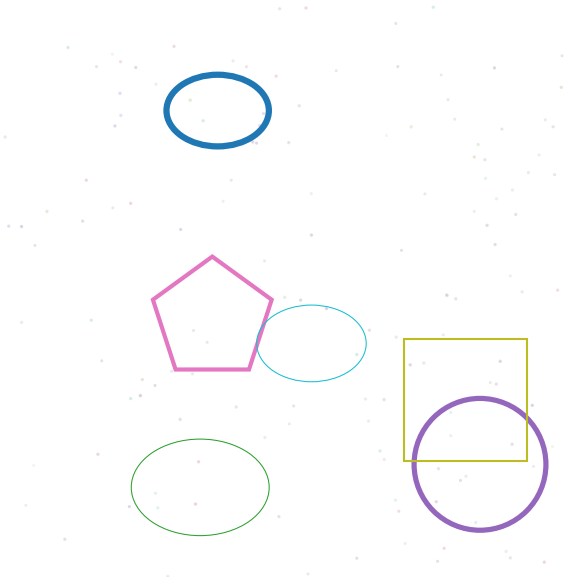[{"shape": "oval", "thickness": 3, "radius": 0.44, "center": [0.377, 0.808]}, {"shape": "oval", "thickness": 0.5, "radius": 0.6, "center": [0.347, 0.155]}, {"shape": "circle", "thickness": 2.5, "radius": 0.57, "center": [0.831, 0.195]}, {"shape": "pentagon", "thickness": 2, "radius": 0.54, "center": [0.368, 0.447]}, {"shape": "square", "thickness": 1, "radius": 0.53, "center": [0.806, 0.307]}, {"shape": "oval", "thickness": 0.5, "radius": 0.47, "center": [0.539, 0.404]}]